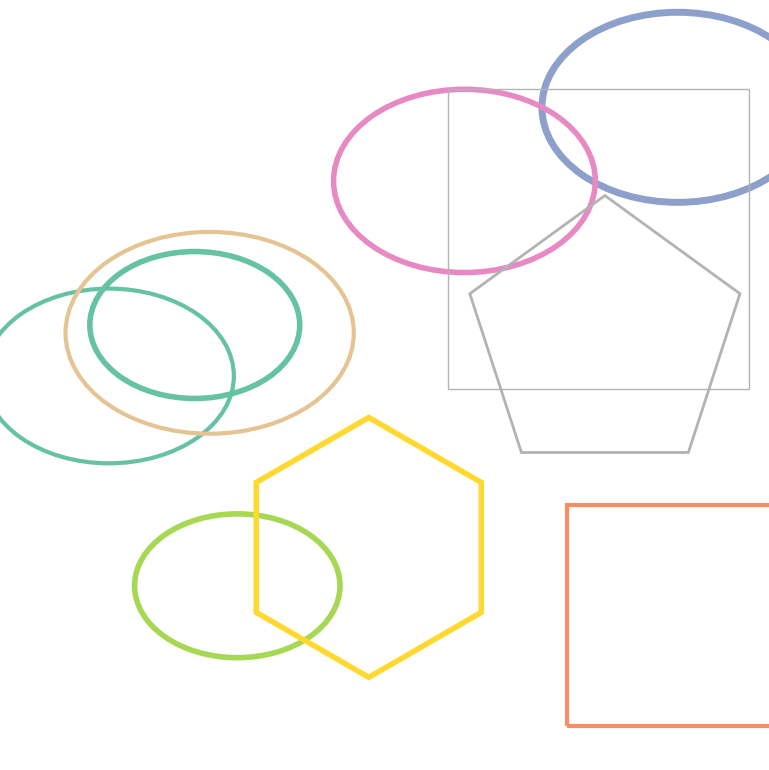[{"shape": "oval", "thickness": 2, "radius": 0.68, "center": [0.253, 0.578]}, {"shape": "oval", "thickness": 1.5, "radius": 0.81, "center": [0.142, 0.512]}, {"shape": "square", "thickness": 1.5, "radius": 0.72, "center": [0.88, 0.2]}, {"shape": "oval", "thickness": 2.5, "radius": 0.88, "center": [0.88, 0.861]}, {"shape": "oval", "thickness": 2, "radius": 0.85, "center": [0.603, 0.765]}, {"shape": "oval", "thickness": 2, "radius": 0.67, "center": [0.308, 0.239]}, {"shape": "hexagon", "thickness": 2, "radius": 0.84, "center": [0.479, 0.289]}, {"shape": "oval", "thickness": 1.5, "radius": 0.94, "center": [0.272, 0.568]}, {"shape": "pentagon", "thickness": 1, "radius": 0.92, "center": [0.786, 0.562]}, {"shape": "square", "thickness": 0.5, "radius": 0.97, "center": [0.777, 0.689]}]